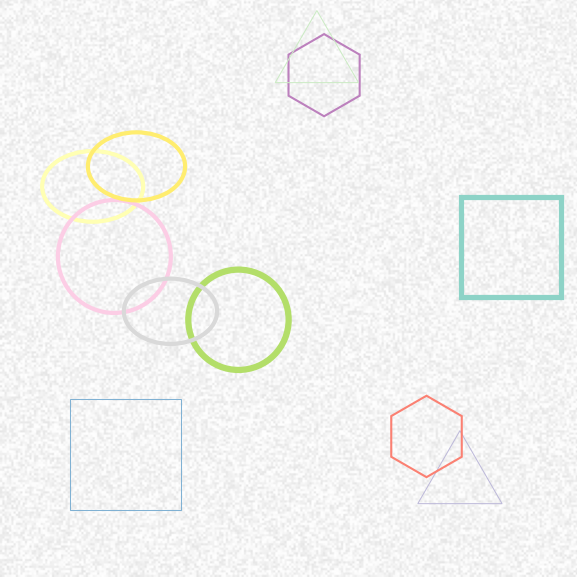[{"shape": "square", "thickness": 2.5, "radius": 0.43, "center": [0.885, 0.571]}, {"shape": "oval", "thickness": 2, "radius": 0.44, "center": [0.16, 0.676]}, {"shape": "triangle", "thickness": 0.5, "radius": 0.42, "center": [0.796, 0.169]}, {"shape": "hexagon", "thickness": 1, "radius": 0.35, "center": [0.739, 0.243]}, {"shape": "square", "thickness": 0.5, "radius": 0.48, "center": [0.217, 0.212]}, {"shape": "circle", "thickness": 3, "radius": 0.43, "center": [0.413, 0.445]}, {"shape": "circle", "thickness": 2, "radius": 0.49, "center": [0.198, 0.555]}, {"shape": "oval", "thickness": 2, "radius": 0.4, "center": [0.295, 0.46]}, {"shape": "hexagon", "thickness": 1, "radius": 0.36, "center": [0.561, 0.869]}, {"shape": "triangle", "thickness": 0.5, "radius": 0.42, "center": [0.549, 0.898]}, {"shape": "oval", "thickness": 2, "radius": 0.42, "center": [0.236, 0.711]}]